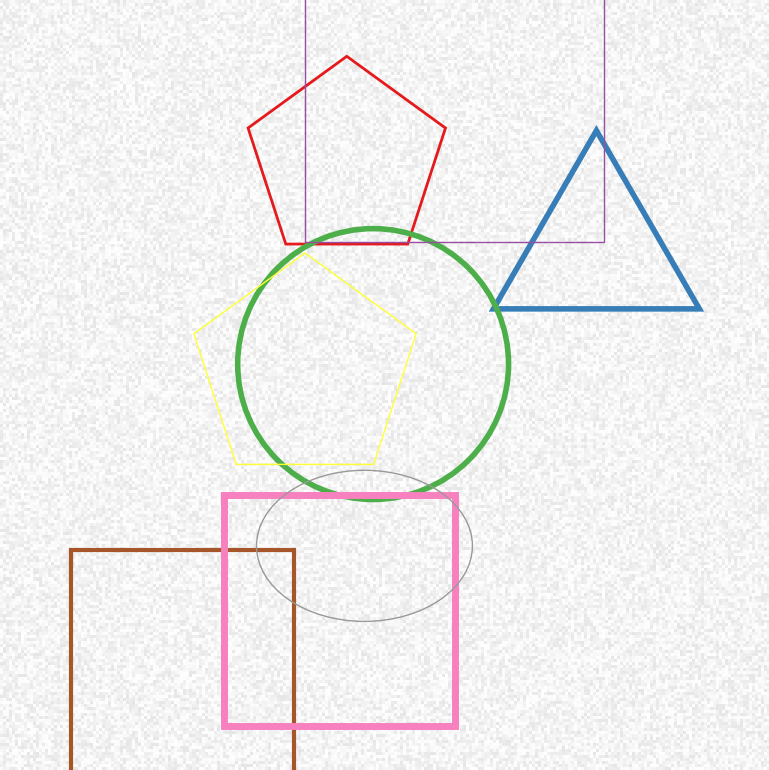[{"shape": "pentagon", "thickness": 1, "radius": 0.67, "center": [0.45, 0.792]}, {"shape": "triangle", "thickness": 2, "radius": 0.77, "center": [0.775, 0.676]}, {"shape": "circle", "thickness": 2, "radius": 0.88, "center": [0.485, 0.527]}, {"shape": "square", "thickness": 0.5, "radius": 0.97, "center": [0.59, 0.88]}, {"shape": "pentagon", "thickness": 0.5, "radius": 0.76, "center": [0.396, 0.52]}, {"shape": "square", "thickness": 1.5, "radius": 0.72, "center": [0.237, 0.142]}, {"shape": "square", "thickness": 2.5, "radius": 0.75, "center": [0.441, 0.207]}, {"shape": "oval", "thickness": 0.5, "radius": 0.7, "center": [0.473, 0.291]}]